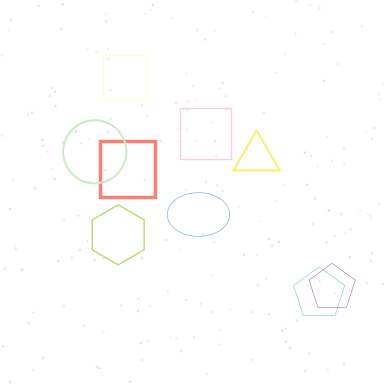[{"shape": "pentagon", "thickness": 0.5, "radius": 0.35, "center": [0.829, 0.237]}, {"shape": "square", "thickness": 0.5, "radius": 0.29, "center": [0.325, 0.799]}, {"shape": "square", "thickness": 2.5, "radius": 0.36, "center": [0.332, 0.561]}, {"shape": "oval", "thickness": 0.5, "radius": 0.41, "center": [0.516, 0.443]}, {"shape": "hexagon", "thickness": 1, "radius": 0.39, "center": [0.307, 0.39]}, {"shape": "square", "thickness": 1, "radius": 0.33, "center": [0.535, 0.653]}, {"shape": "pentagon", "thickness": 0.5, "radius": 0.32, "center": [0.863, 0.253]}, {"shape": "circle", "thickness": 1.5, "radius": 0.41, "center": [0.246, 0.606]}, {"shape": "triangle", "thickness": 1.5, "radius": 0.35, "center": [0.666, 0.592]}]